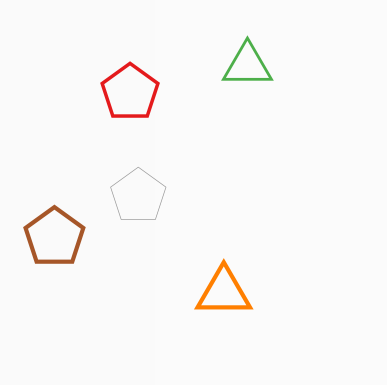[{"shape": "pentagon", "thickness": 2.5, "radius": 0.38, "center": [0.336, 0.76]}, {"shape": "triangle", "thickness": 2, "radius": 0.36, "center": [0.639, 0.83]}, {"shape": "triangle", "thickness": 3, "radius": 0.39, "center": [0.577, 0.241]}, {"shape": "pentagon", "thickness": 3, "radius": 0.39, "center": [0.14, 0.384]}, {"shape": "pentagon", "thickness": 0.5, "radius": 0.38, "center": [0.357, 0.491]}]